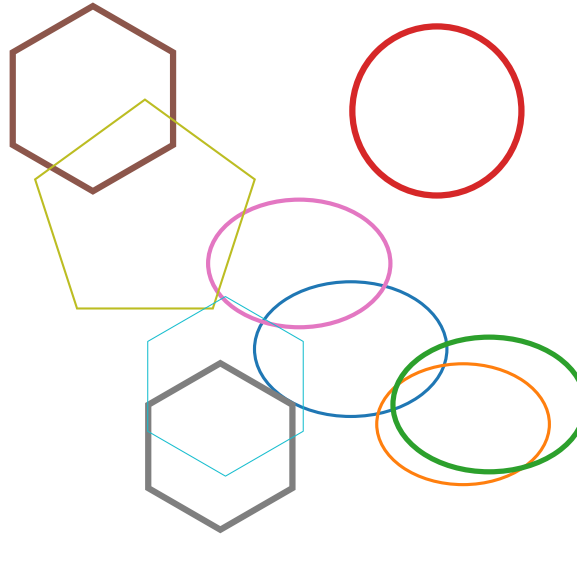[{"shape": "oval", "thickness": 1.5, "radius": 0.83, "center": [0.607, 0.395]}, {"shape": "oval", "thickness": 1.5, "radius": 0.75, "center": [0.802, 0.265]}, {"shape": "oval", "thickness": 2.5, "radius": 0.83, "center": [0.847, 0.299]}, {"shape": "circle", "thickness": 3, "radius": 0.73, "center": [0.757, 0.807]}, {"shape": "hexagon", "thickness": 3, "radius": 0.8, "center": [0.161, 0.828]}, {"shape": "oval", "thickness": 2, "radius": 0.79, "center": [0.518, 0.543]}, {"shape": "hexagon", "thickness": 3, "radius": 0.72, "center": [0.382, 0.226]}, {"shape": "pentagon", "thickness": 1, "radius": 1.0, "center": [0.251, 0.627]}, {"shape": "hexagon", "thickness": 0.5, "radius": 0.78, "center": [0.39, 0.33]}]